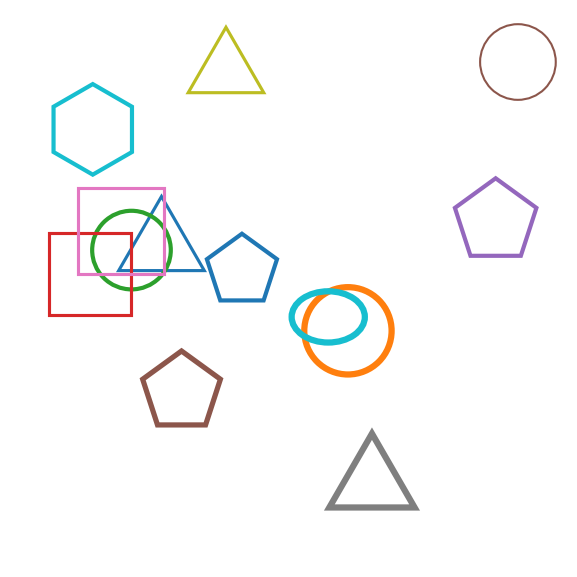[{"shape": "pentagon", "thickness": 2, "radius": 0.32, "center": [0.419, 0.531]}, {"shape": "triangle", "thickness": 1.5, "radius": 0.43, "center": [0.28, 0.573]}, {"shape": "circle", "thickness": 3, "radius": 0.38, "center": [0.603, 0.426]}, {"shape": "circle", "thickness": 2, "radius": 0.34, "center": [0.228, 0.566]}, {"shape": "square", "thickness": 1.5, "radius": 0.35, "center": [0.156, 0.525]}, {"shape": "pentagon", "thickness": 2, "radius": 0.37, "center": [0.858, 0.616]}, {"shape": "circle", "thickness": 1, "radius": 0.33, "center": [0.897, 0.892]}, {"shape": "pentagon", "thickness": 2.5, "radius": 0.35, "center": [0.314, 0.321]}, {"shape": "square", "thickness": 1.5, "radius": 0.37, "center": [0.21, 0.599]}, {"shape": "triangle", "thickness": 3, "radius": 0.43, "center": [0.644, 0.163]}, {"shape": "triangle", "thickness": 1.5, "radius": 0.38, "center": [0.391, 0.876]}, {"shape": "oval", "thickness": 3, "radius": 0.32, "center": [0.568, 0.45]}, {"shape": "hexagon", "thickness": 2, "radius": 0.39, "center": [0.161, 0.775]}]